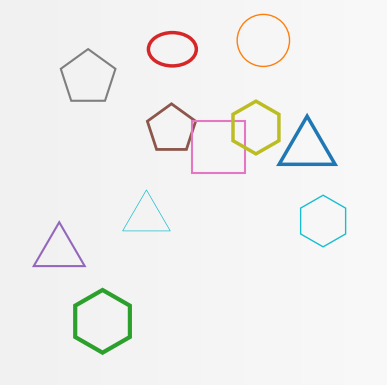[{"shape": "triangle", "thickness": 2.5, "radius": 0.42, "center": [0.793, 0.615]}, {"shape": "circle", "thickness": 1, "radius": 0.34, "center": [0.68, 0.895]}, {"shape": "hexagon", "thickness": 3, "radius": 0.41, "center": [0.265, 0.165]}, {"shape": "oval", "thickness": 2.5, "radius": 0.31, "center": [0.445, 0.872]}, {"shape": "triangle", "thickness": 1.5, "radius": 0.38, "center": [0.153, 0.347]}, {"shape": "pentagon", "thickness": 2, "radius": 0.33, "center": [0.443, 0.665]}, {"shape": "square", "thickness": 1.5, "radius": 0.34, "center": [0.564, 0.618]}, {"shape": "pentagon", "thickness": 1.5, "radius": 0.37, "center": [0.227, 0.798]}, {"shape": "hexagon", "thickness": 2.5, "radius": 0.34, "center": [0.661, 0.669]}, {"shape": "triangle", "thickness": 0.5, "radius": 0.36, "center": [0.378, 0.436]}, {"shape": "hexagon", "thickness": 1, "radius": 0.34, "center": [0.834, 0.426]}]